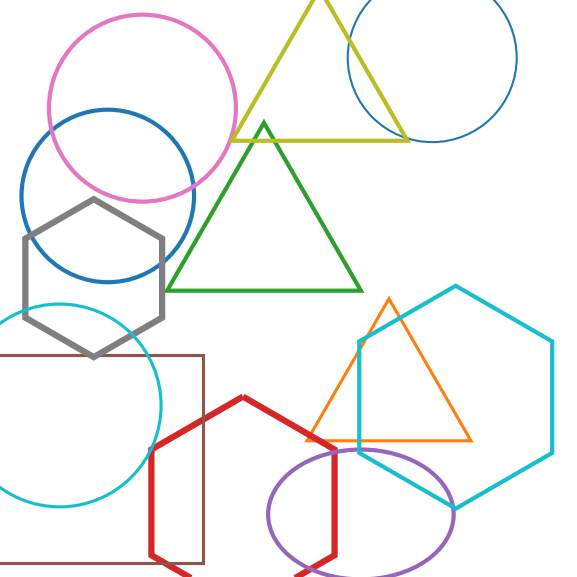[{"shape": "circle", "thickness": 1, "radius": 0.73, "center": [0.748, 0.899]}, {"shape": "circle", "thickness": 2, "radius": 0.75, "center": [0.187, 0.66]}, {"shape": "triangle", "thickness": 1.5, "radius": 0.82, "center": [0.674, 0.318]}, {"shape": "triangle", "thickness": 2, "radius": 0.97, "center": [0.457, 0.593]}, {"shape": "hexagon", "thickness": 3, "radius": 0.92, "center": [0.421, 0.129]}, {"shape": "oval", "thickness": 2, "radius": 0.8, "center": [0.625, 0.108]}, {"shape": "square", "thickness": 1.5, "radius": 0.9, "center": [0.171, 0.204]}, {"shape": "circle", "thickness": 2, "radius": 0.81, "center": [0.247, 0.812]}, {"shape": "hexagon", "thickness": 3, "radius": 0.68, "center": [0.162, 0.517]}, {"shape": "triangle", "thickness": 2, "radius": 0.88, "center": [0.554, 0.843]}, {"shape": "circle", "thickness": 1.5, "radius": 0.88, "center": [0.103, 0.297]}, {"shape": "hexagon", "thickness": 2, "radius": 0.96, "center": [0.789, 0.311]}]